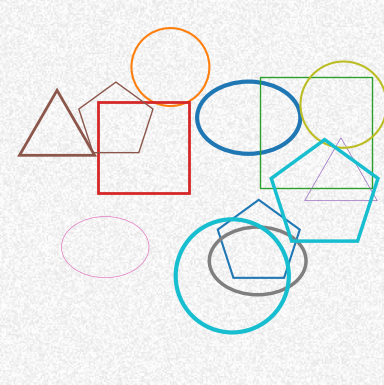[{"shape": "pentagon", "thickness": 1.5, "radius": 0.56, "center": [0.672, 0.369]}, {"shape": "oval", "thickness": 3, "radius": 0.67, "center": [0.646, 0.694]}, {"shape": "circle", "thickness": 1.5, "radius": 0.51, "center": [0.443, 0.826]}, {"shape": "square", "thickness": 1, "radius": 0.72, "center": [0.821, 0.656]}, {"shape": "square", "thickness": 2, "radius": 0.59, "center": [0.372, 0.617]}, {"shape": "triangle", "thickness": 0.5, "radius": 0.54, "center": [0.886, 0.533]}, {"shape": "triangle", "thickness": 2, "radius": 0.56, "center": [0.148, 0.653]}, {"shape": "pentagon", "thickness": 1, "radius": 0.51, "center": [0.301, 0.685]}, {"shape": "oval", "thickness": 0.5, "radius": 0.57, "center": [0.273, 0.358]}, {"shape": "oval", "thickness": 2.5, "radius": 0.63, "center": [0.669, 0.322]}, {"shape": "circle", "thickness": 1.5, "radius": 0.56, "center": [0.892, 0.728]}, {"shape": "pentagon", "thickness": 2.5, "radius": 0.73, "center": [0.843, 0.492]}, {"shape": "circle", "thickness": 3, "radius": 0.73, "center": [0.603, 0.283]}]